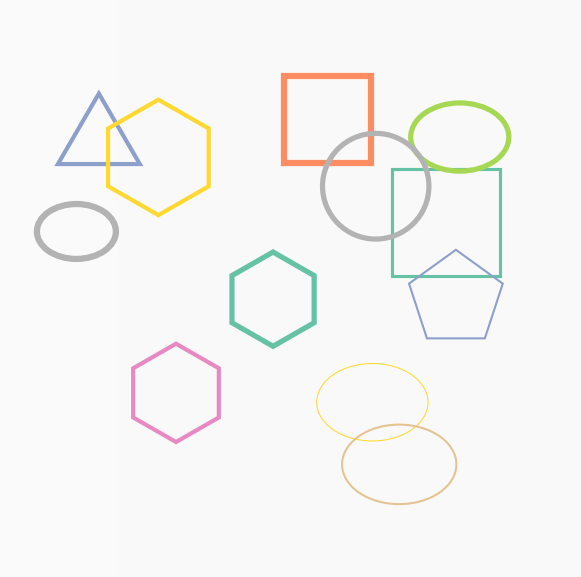[{"shape": "hexagon", "thickness": 2.5, "radius": 0.41, "center": [0.47, 0.481]}, {"shape": "square", "thickness": 1.5, "radius": 0.46, "center": [0.767, 0.614]}, {"shape": "square", "thickness": 3, "radius": 0.37, "center": [0.564, 0.792]}, {"shape": "pentagon", "thickness": 1, "radius": 0.42, "center": [0.784, 0.482]}, {"shape": "triangle", "thickness": 2, "radius": 0.41, "center": [0.17, 0.756]}, {"shape": "hexagon", "thickness": 2, "radius": 0.43, "center": [0.303, 0.319]}, {"shape": "oval", "thickness": 2.5, "radius": 0.42, "center": [0.791, 0.762]}, {"shape": "oval", "thickness": 0.5, "radius": 0.48, "center": [0.641, 0.303]}, {"shape": "hexagon", "thickness": 2, "radius": 0.5, "center": [0.272, 0.727]}, {"shape": "oval", "thickness": 1, "radius": 0.49, "center": [0.687, 0.195]}, {"shape": "oval", "thickness": 3, "radius": 0.34, "center": [0.131, 0.598]}, {"shape": "circle", "thickness": 2.5, "radius": 0.46, "center": [0.646, 0.677]}]